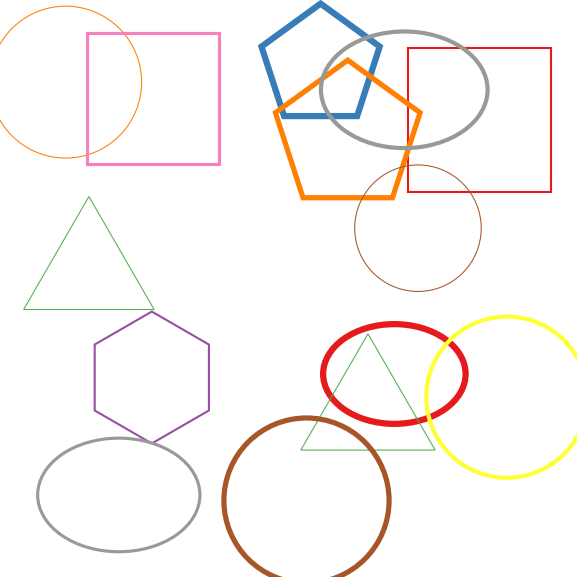[{"shape": "square", "thickness": 1, "radius": 0.62, "center": [0.831, 0.791]}, {"shape": "oval", "thickness": 3, "radius": 0.62, "center": [0.683, 0.352]}, {"shape": "pentagon", "thickness": 3, "radius": 0.54, "center": [0.555, 0.885]}, {"shape": "triangle", "thickness": 0.5, "radius": 0.65, "center": [0.154, 0.528]}, {"shape": "triangle", "thickness": 0.5, "radius": 0.67, "center": [0.637, 0.287]}, {"shape": "hexagon", "thickness": 1, "radius": 0.57, "center": [0.263, 0.345]}, {"shape": "pentagon", "thickness": 2.5, "radius": 0.66, "center": [0.602, 0.763]}, {"shape": "circle", "thickness": 0.5, "radius": 0.66, "center": [0.114, 0.857]}, {"shape": "circle", "thickness": 2, "radius": 0.7, "center": [0.878, 0.311]}, {"shape": "circle", "thickness": 0.5, "radius": 0.55, "center": [0.724, 0.604]}, {"shape": "circle", "thickness": 2.5, "radius": 0.72, "center": [0.531, 0.132]}, {"shape": "square", "thickness": 1.5, "radius": 0.57, "center": [0.265, 0.829]}, {"shape": "oval", "thickness": 1.5, "radius": 0.7, "center": [0.206, 0.142]}, {"shape": "oval", "thickness": 2, "radius": 0.72, "center": [0.7, 0.844]}]